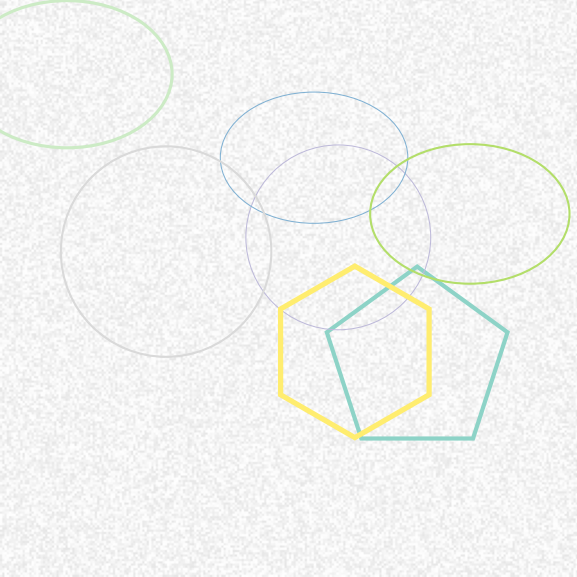[{"shape": "pentagon", "thickness": 2, "radius": 0.82, "center": [0.722, 0.373]}, {"shape": "circle", "thickness": 0.5, "radius": 0.8, "center": [0.586, 0.588]}, {"shape": "oval", "thickness": 0.5, "radius": 0.81, "center": [0.544, 0.726]}, {"shape": "oval", "thickness": 1, "radius": 0.86, "center": [0.814, 0.629]}, {"shape": "circle", "thickness": 1, "radius": 0.91, "center": [0.288, 0.563]}, {"shape": "oval", "thickness": 1.5, "radius": 0.91, "center": [0.116, 0.871]}, {"shape": "hexagon", "thickness": 2.5, "radius": 0.74, "center": [0.614, 0.39]}]